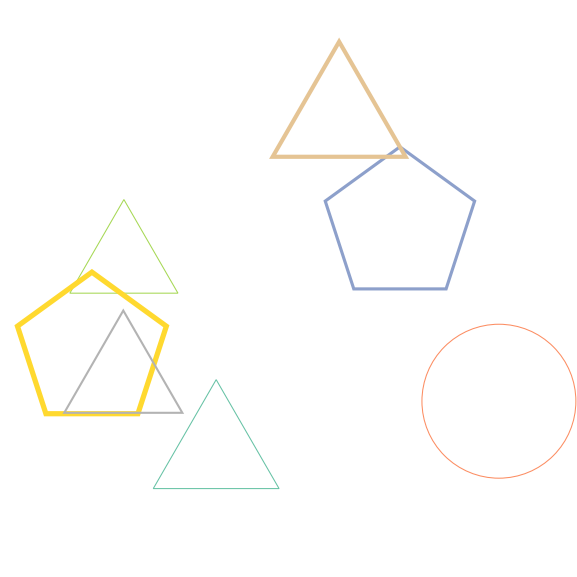[{"shape": "triangle", "thickness": 0.5, "radius": 0.63, "center": [0.374, 0.216]}, {"shape": "circle", "thickness": 0.5, "radius": 0.67, "center": [0.864, 0.304]}, {"shape": "pentagon", "thickness": 1.5, "radius": 0.68, "center": [0.693, 0.609]}, {"shape": "triangle", "thickness": 0.5, "radius": 0.54, "center": [0.215, 0.546]}, {"shape": "pentagon", "thickness": 2.5, "radius": 0.68, "center": [0.159, 0.392]}, {"shape": "triangle", "thickness": 2, "radius": 0.66, "center": [0.587, 0.794]}, {"shape": "triangle", "thickness": 1, "radius": 0.59, "center": [0.213, 0.343]}]